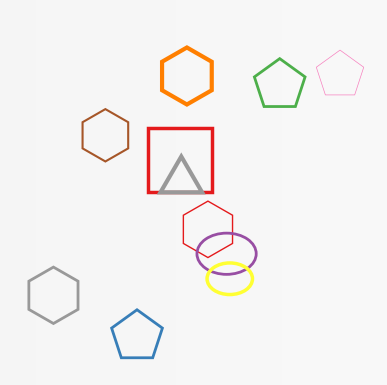[{"shape": "hexagon", "thickness": 1, "radius": 0.37, "center": [0.537, 0.404]}, {"shape": "square", "thickness": 2.5, "radius": 0.41, "center": [0.464, 0.584]}, {"shape": "pentagon", "thickness": 2, "radius": 0.34, "center": [0.354, 0.126]}, {"shape": "pentagon", "thickness": 2, "radius": 0.34, "center": [0.722, 0.779]}, {"shape": "oval", "thickness": 2, "radius": 0.38, "center": [0.585, 0.341]}, {"shape": "hexagon", "thickness": 3, "radius": 0.37, "center": [0.482, 0.803]}, {"shape": "oval", "thickness": 2.5, "radius": 0.29, "center": [0.593, 0.276]}, {"shape": "hexagon", "thickness": 1.5, "radius": 0.34, "center": [0.272, 0.649]}, {"shape": "pentagon", "thickness": 0.5, "radius": 0.32, "center": [0.877, 0.806]}, {"shape": "triangle", "thickness": 3, "radius": 0.31, "center": [0.468, 0.531]}, {"shape": "hexagon", "thickness": 2, "radius": 0.37, "center": [0.138, 0.233]}]